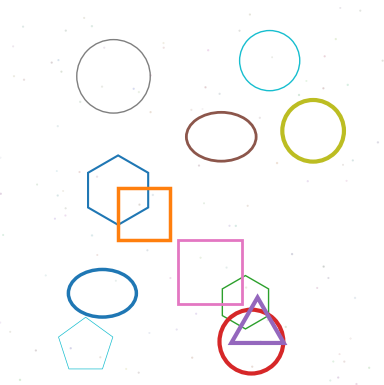[{"shape": "oval", "thickness": 2.5, "radius": 0.44, "center": [0.266, 0.238]}, {"shape": "hexagon", "thickness": 1.5, "radius": 0.45, "center": [0.307, 0.506]}, {"shape": "square", "thickness": 2.5, "radius": 0.34, "center": [0.374, 0.445]}, {"shape": "hexagon", "thickness": 1, "radius": 0.35, "center": [0.638, 0.215]}, {"shape": "circle", "thickness": 3, "radius": 0.41, "center": [0.653, 0.113]}, {"shape": "triangle", "thickness": 3, "radius": 0.39, "center": [0.669, 0.149]}, {"shape": "oval", "thickness": 2, "radius": 0.45, "center": [0.575, 0.645]}, {"shape": "square", "thickness": 2, "radius": 0.42, "center": [0.546, 0.292]}, {"shape": "circle", "thickness": 1, "radius": 0.48, "center": [0.295, 0.802]}, {"shape": "circle", "thickness": 3, "radius": 0.4, "center": [0.813, 0.66]}, {"shape": "circle", "thickness": 1, "radius": 0.39, "center": [0.7, 0.843]}, {"shape": "pentagon", "thickness": 0.5, "radius": 0.37, "center": [0.223, 0.102]}]